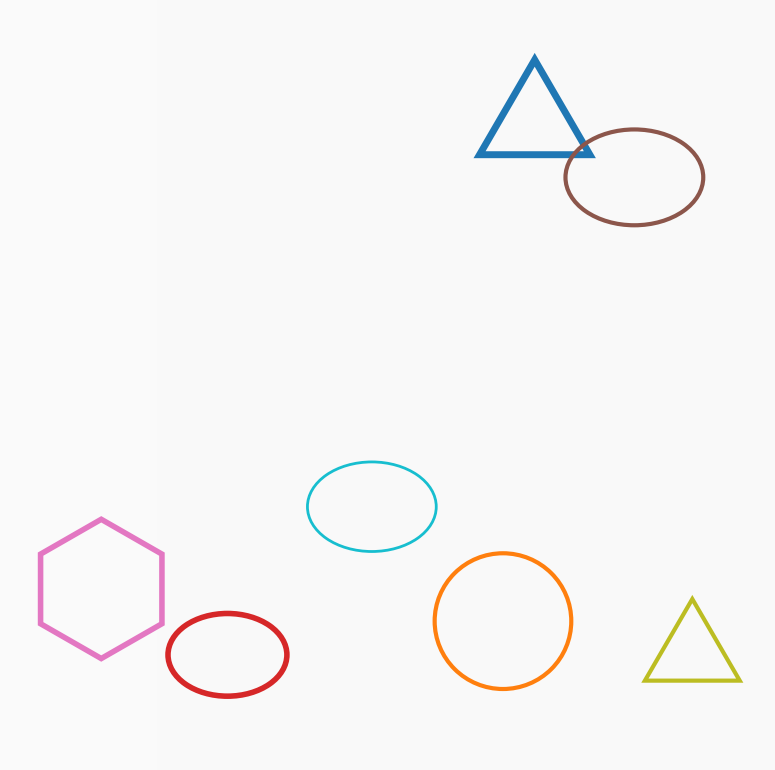[{"shape": "triangle", "thickness": 2.5, "radius": 0.41, "center": [0.69, 0.84]}, {"shape": "circle", "thickness": 1.5, "radius": 0.44, "center": [0.649, 0.193]}, {"shape": "oval", "thickness": 2, "radius": 0.38, "center": [0.293, 0.15]}, {"shape": "oval", "thickness": 1.5, "radius": 0.44, "center": [0.819, 0.77]}, {"shape": "hexagon", "thickness": 2, "radius": 0.45, "center": [0.131, 0.235]}, {"shape": "triangle", "thickness": 1.5, "radius": 0.35, "center": [0.893, 0.151]}, {"shape": "oval", "thickness": 1, "radius": 0.42, "center": [0.48, 0.342]}]